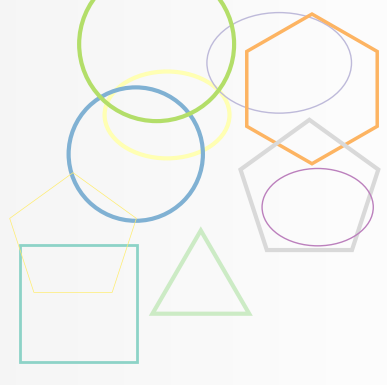[{"shape": "square", "thickness": 2, "radius": 0.76, "center": [0.203, 0.213]}, {"shape": "oval", "thickness": 3, "radius": 0.81, "center": [0.431, 0.701]}, {"shape": "oval", "thickness": 1, "radius": 0.93, "center": [0.721, 0.837]}, {"shape": "circle", "thickness": 3, "radius": 0.87, "center": [0.35, 0.6]}, {"shape": "hexagon", "thickness": 2.5, "radius": 0.97, "center": [0.805, 0.769]}, {"shape": "circle", "thickness": 3, "radius": 1.0, "center": [0.404, 0.885]}, {"shape": "pentagon", "thickness": 3, "radius": 0.93, "center": [0.798, 0.502]}, {"shape": "oval", "thickness": 1, "radius": 0.72, "center": [0.82, 0.462]}, {"shape": "triangle", "thickness": 3, "radius": 0.72, "center": [0.518, 0.257]}, {"shape": "pentagon", "thickness": 0.5, "radius": 0.86, "center": [0.188, 0.38]}]